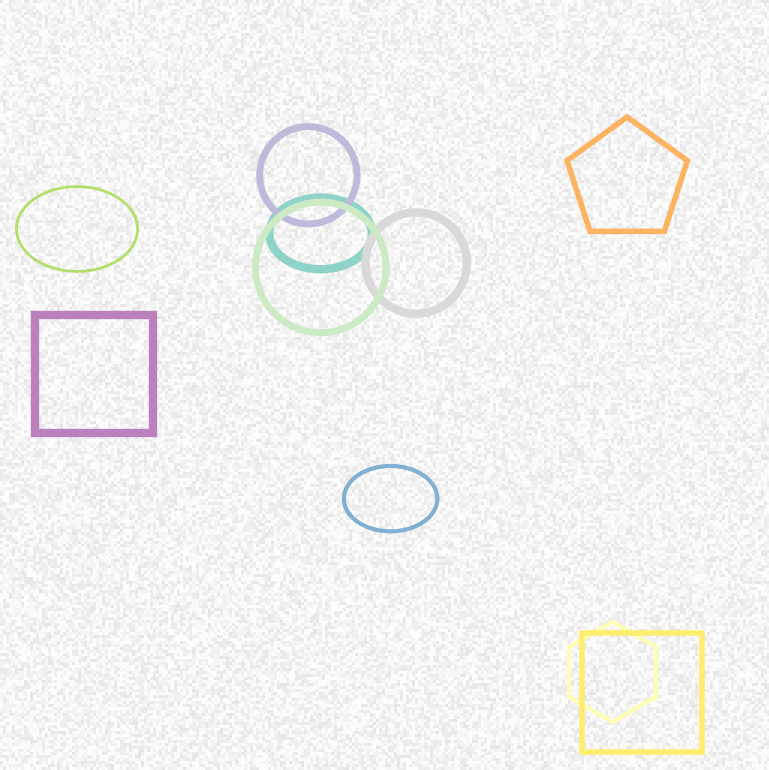[{"shape": "oval", "thickness": 3, "radius": 0.33, "center": [0.416, 0.697]}, {"shape": "hexagon", "thickness": 1.5, "radius": 0.33, "center": [0.795, 0.127]}, {"shape": "circle", "thickness": 2.5, "radius": 0.32, "center": [0.4, 0.772]}, {"shape": "oval", "thickness": 1.5, "radius": 0.3, "center": [0.507, 0.352]}, {"shape": "pentagon", "thickness": 2, "radius": 0.41, "center": [0.815, 0.766]}, {"shape": "oval", "thickness": 1, "radius": 0.39, "center": [0.1, 0.703]}, {"shape": "circle", "thickness": 3, "radius": 0.33, "center": [0.54, 0.658]}, {"shape": "square", "thickness": 3, "radius": 0.38, "center": [0.122, 0.514]}, {"shape": "circle", "thickness": 2.5, "radius": 0.42, "center": [0.417, 0.653]}, {"shape": "square", "thickness": 2, "radius": 0.39, "center": [0.833, 0.101]}]